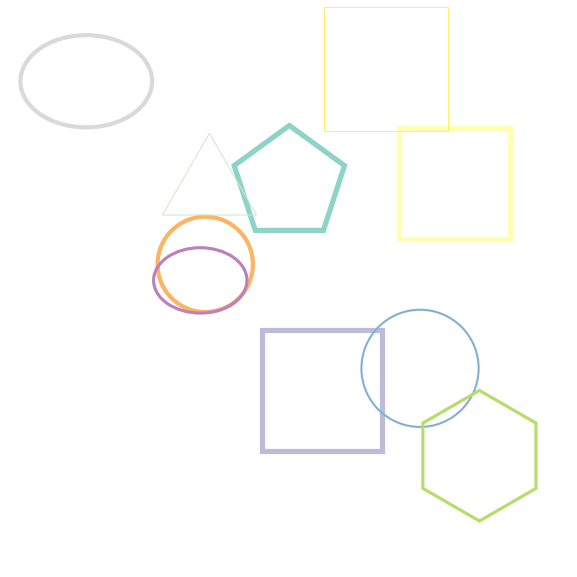[{"shape": "pentagon", "thickness": 2.5, "radius": 0.5, "center": [0.501, 0.681]}, {"shape": "square", "thickness": 2.5, "radius": 0.48, "center": [0.787, 0.681]}, {"shape": "square", "thickness": 2.5, "radius": 0.52, "center": [0.558, 0.323]}, {"shape": "circle", "thickness": 1, "radius": 0.51, "center": [0.727, 0.361]}, {"shape": "circle", "thickness": 2, "radius": 0.41, "center": [0.355, 0.541]}, {"shape": "hexagon", "thickness": 1.5, "radius": 0.57, "center": [0.83, 0.21]}, {"shape": "oval", "thickness": 2, "radius": 0.57, "center": [0.149, 0.858]}, {"shape": "oval", "thickness": 1.5, "radius": 0.4, "center": [0.347, 0.514]}, {"shape": "triangle", "thickness": 0.5, "radius": 0.47, "center": [0.363, 0.674]}, {"shape": "square", "thickness": 0.5, "radius": 0.54, "center": [0.669, 0.879]}]